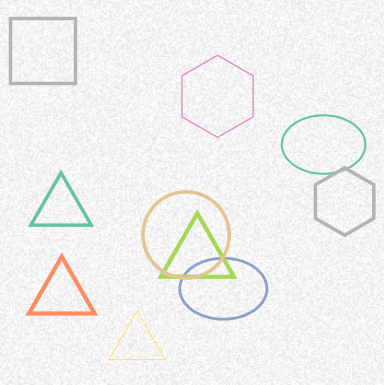[{"shape": "triangle", "thickness": 2.5, "radius": 0.45, "center": [0.159, 0.461]}, {"shape": "oval", "thickness": 1.5, "radius": 0.54, "center": [0.84, 0.625]}, {"shape": "triangle", "thickness": 3, "radius": 0.49, "center": [0.16, 0.235]}, {"shape": "oval", "thickness": 2, "radius": 0.57, "center": [0.58, 0.25]}, {"shape": "hexagon", "thickness": 1, "radius": 0.53, "center": [0.565, 0.75]}, {"shape": "triangle", "thickness": 3, "radius": 0.55, "center": [0.513, 0.336]}, {"shape": "triangle", "thickness": 0.5, "radius": 0.42, "center": [0.356, 0.108]}, {"shape": "circle", "thickness": 2.5, "radius": 0.56, "center": [0.483, 0.39]}, {"shape": "square", "thickness": 2.5, "radius": 0.42, "center": [0.11, 0.869]}, {"shape": "hexagon", "thickness": 2.5, "radius": 0.44, "center": [0.895, 0.477]}]